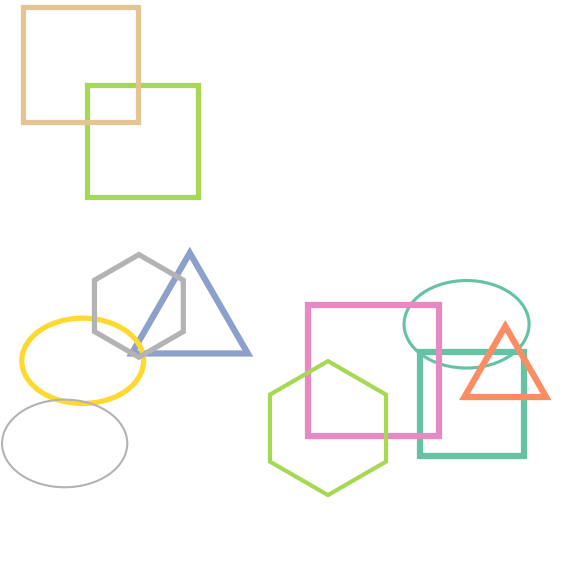[{"shape": "square", "thickness": 3, "radius": 0.45, "center": [0.817, 0.299]}, {"shape": "oval", "thickness": 1.5, "radius": 0.54, "center": [0.808, 0.438]}, {"shape": "triangle", "thickness": 3, "radius": 0.41, "center": [0.875, 0.353]}, {"shape": "triangle", "thickness": 3, "radius": 0.58, "center": [0.329, 0.445]}, {"shape": "square", "thickness": 3, "radius": 0.57, "center": [0.647, 0.357]}, {"shape": "hexagon", "thickness": 2, "radius": 0.58, "center": [0.568, 0.258]}, {"shape": "square", "thickness": 2.5, "radius": 0.48, "center": [0.246, 0.755]}, {"shape": "oval", "thickness": 2.5, "radius": 0.53, "center": [0.143, 0.374]}, {"shape": "square", "thickness": 2.5, "radius": 0.5, "center": [0.139, 0.888]}, {"shape": "oval", "thickness": 1, "radius": 0.54, "center": [0.112, 0.231]}, {"shape": "hexagon", "thickness": 2.5, "radius": 0.44, "center": [0.24, 0.469]}]